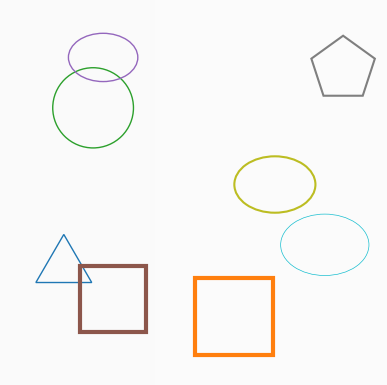[{"shape": "triangle", "thickness": 1, "radius": 0.42, "center": [0.165, 0.308]}, {"shape": "square", "thickness": 3, "radius": 0.5, "center": [0.603, 0.178]}, {"shape": "circle", "thickness": 1, "radius": 0.52, "center": [0.24, 0.72]}, {"shape": "oval", "thickness": 1, "radius": 0.45, "center": [0.266, 0.851]}, {"shape": "square", "thickness": 3, "radius": 0.43, "center": [0.292, 0.223]}, {"shape": "pentagon", "thickness": 1.5, "radius": 0.43, "center": [0.885, 0.821]}, {"shape": "oval", "thickness": 1.5, "radius": 0.52, "center": [0.709, 0.521]}, {"shape": "oval", "thickness": 0.5, "radius": 0.57, "center": [0.838, 0.364]}]